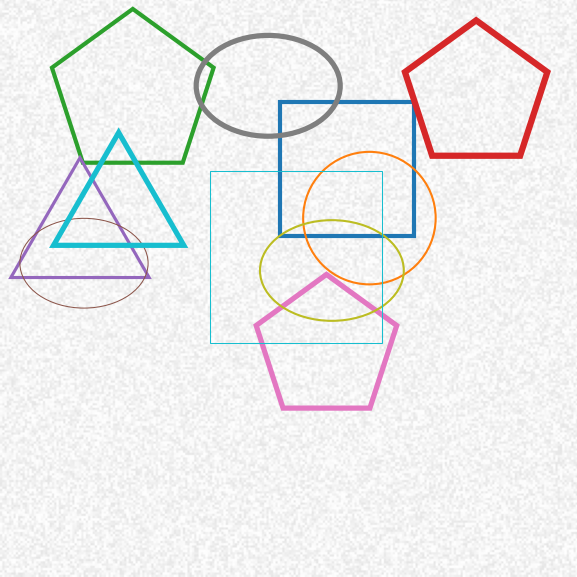[{"shape": "square", "thickness": 2, "radius": 0.58, "center": [0.601, 0.707]}, {"shape": "circle", "thickness": 1, "radius": 0.57, "center": [0.64, 0.621]}, {"shape": "pentagon", "thickness": 2, "radius": 0.74, "center": [0.23, 0.836]}, {"shape": "pentagon", "thickness": 3, "radius": 0.65, "center": [0.824, 0.834]}, {"shape": "triangle", "thickness": 1.5, "radius": 0.69, "center": [0.139, 0.588]}, {"shape": "oval", "thickness": 0.5, "radius": 0.56, "center": [0.145, 0.543]}, {"shape": "pentagon", "thickness": 2.5, "radius": 0.64, "center": [0.565, 0.396]}, {"shape": "oval", "thickness": 2.5, "radius": 0.62, "center": [0.464, 0.851]}, {"shape": "oval", "thickness": 1, "radius": 0.62, "center": [0.575, 0.531]}, {"shape": "triangle", "thickness": 2.5, "radius": 0.65, "center": [0.205, 0.639]}, {"shape": "square", "thickness": 0.5, "radius": 0.75, "center": [0.513, 0.554]}]